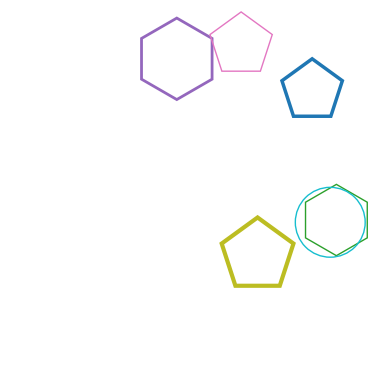[{"shape": "pentagon", "thickness": 2.5, "radius": 0.41, "center": [0.811, 0.765]}, {"shape": "hexagon", "thickness": 1, "radius": 0.46, "center": [0.874, 0.428]}, {"shape": "hexagon", "thickness": 2, "radius": 0.53, "center": [0.459, 0.847]}, {"shape": "pentagon", "thickness": 1, "radius": 0.43, "center": [0.626, 0.884]}, {"shape": "pentagon", "thickness": 3, "radius": 0.49, "center": [0.669, 0.337]}, {"shape": "circle", "thickness": 1, "radius": 0.45, "center": [0.858, 0.423]}]